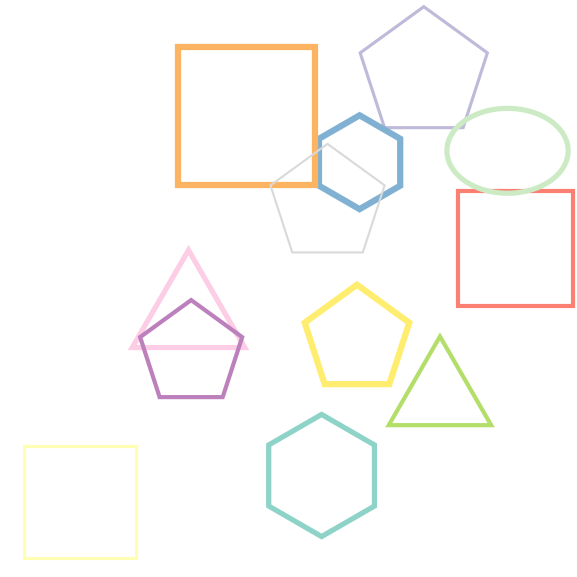[{"shape": "hexagon", "thickness": 2.5, "radius": 0.53, "center": [0.557, 0.176]}, {"shape": "square", "thickness": 1.5, "radius": 0.49, "center": [0.139, 0.13]}, {"shape": "pentagon", "thickness": 1.5, "radius": 0.58, "center": [0.734, 0.872]}, {"shape": "square", "thickness": 2, "radius": 0.5, "center": [0.893, 0.568]}, {"shape": "hexagon", "thickness": 3, "radius": 0.41, "center": [0.623, 0.718]}, {"shape": "square", "thickness": 3, "radius": 0.59, "center": [0.427, 0.798]}, {"shape": "triangle", "thickness": 2, "radius": 0.51, "center": [0.762, 0.314]}, {"shape": "triangle", "thickness": 2.5, "radius": 0.56, "center": [0.326, 0.454]}, {"shape": "pentagon", "thickness": 1, "radius": 0.52, "center": [0.567, 0.646]}, {"shape": "pentagon", "thickness": 2, "radius": 0.46, "center": [0.331, 0.387]}, {"shape": "oval", "thickness": 2.5, "radius": 0.52, "center": [0.879, 0.738]}, {"shape": "pentagon", "thickness": 3, "radius": 0.48, "center": [0.618, 0.411]}]